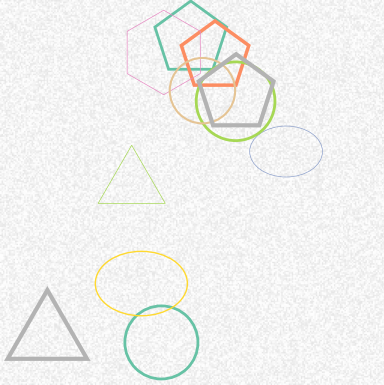[{"shape": "pentagon", "thickness": 2, "radius": 0.49, "center": [0.495, 0.899]}, {"shape": "circle", "thickness": 2, "radius": 0.47, "center": [0.419, 0.111]}, {"shape": "pentagon", "thickness": 2.5, "radius": 0.46, "center": [0.559, 0.853]}, {"shape": "oval", "thickness": 0.5, "radius": 0.47, "center": [0.743, 0.606]}, {"shape": "hexagon", "thickness": 0.5, "radius": 0.55, "center": [0.425, 0.864]}, {"shape": "circle", "thickness": 2, "radius": 0.51, "center": [0.612, 0.737]}, {"shape": "triangle", "thickness": 0.5, "radius": 0.5, "center": [0.342, 0.522]}, {"shape": "oval", "thickness": 1, "radius": 0.6, "center": [0.367, 0.263]}, {"shape": "circle", "thickness": 1.5, "radius": 0.42, "center": [0.526, 0.764]}, {"shape": "pentagon", "thickness": 3, "radius": 0.51, "center": [0.613, 0.757]}, {"shape": "triangle", "thickness": 3, "radius": 0.59, "center": [0.123, 0.128]}]